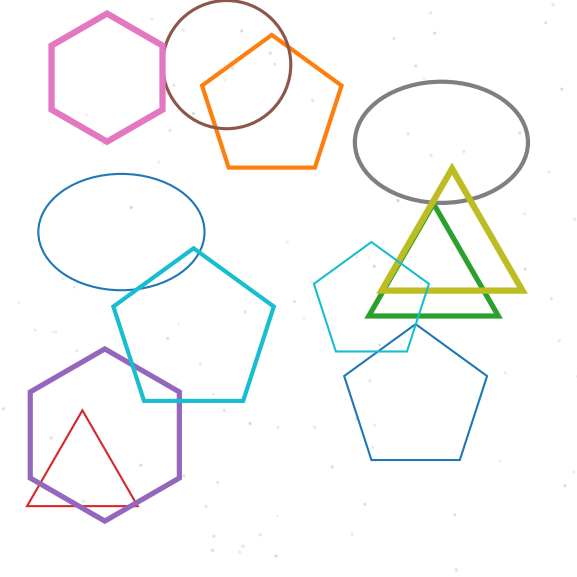[{"shape": "pentagon", "thickness": 1, "radius": 0.65, "center": [0.72, 0.308]}, {"shape": "oval", "thickness": 1, "radius": 0.72, "center": [0.21, 0.597]}, {"shape": "pentagon", "thickness": 2, "radius": 0.64, "center": [0.471, 0.812]}, {"shape": "triangle", "thickness": 2.5, "radius": 0.65, "center": [0.751, 0.517]}, {"shape": "triangle", "thickness": 1, "radius": 0.55, "center": [0.143, 0.178]}, {"shape": "hexagon", "thickness": 2.5, "radius": 0.75, "center": [0.181, 0.246]}, {"shape": "circle", "thickness": 1.5, "radius": 0.55, "center": [0.393, 0.887]}, {"shape": "hexagon", "thickness": 3, "radius": 0.55, "center": [0.185, 0.865]}, {"shape": "oval", "thickness": 2, "radius": 0.75, "center": [0.764, 0.753]}, {"shape": "triangle", "thickness": 3, "radius": 0.7, "center": [0.783, 0.566]}, {"shape": "pentagon", "thickness": 1, "radius": 0.52, "center": [0.643, 0.475]}, {"shape": "pentagon", "thickness": 2, "radius": 0.73, "center": [0.335, 0.423]}]